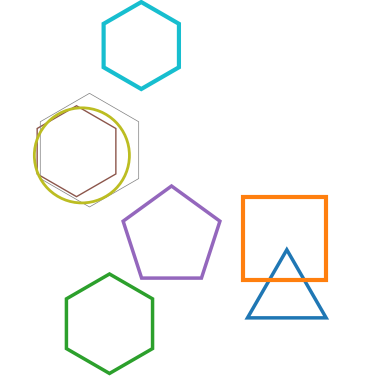[{"shape": "triangle", "thickness": 2.5, "radius": 0.59, "center": [0.745, 0.233]}, {"shape": "square", "thickness": 3, "radius": 0.54, "center": [0.739, 0.381]}, {"shape": "hexagon", "thickness": 2.5, "radius": 0.65, "center": [0.284, 0.159]}, {"shape": "pentagon", "thickness": 2.5, "radius": 0.66, "center": [0.446, 0.385]}, {"shape": "hexagon", "thickness": 1, "radius": 0.59, "center": [0.199, 0.607]}, {"shape": "hexagon", "thickness": 0.5, "radius": 0.74, "center": [0.232, 0.61]}, {"shape": "circle", "thickness": 2, "radius": 0.62, "center": [0.213, 0.596]}, {"shape": "hexagon", "thickness": 3, "radius": 0.56, "center": [0.367, 0.882]}]